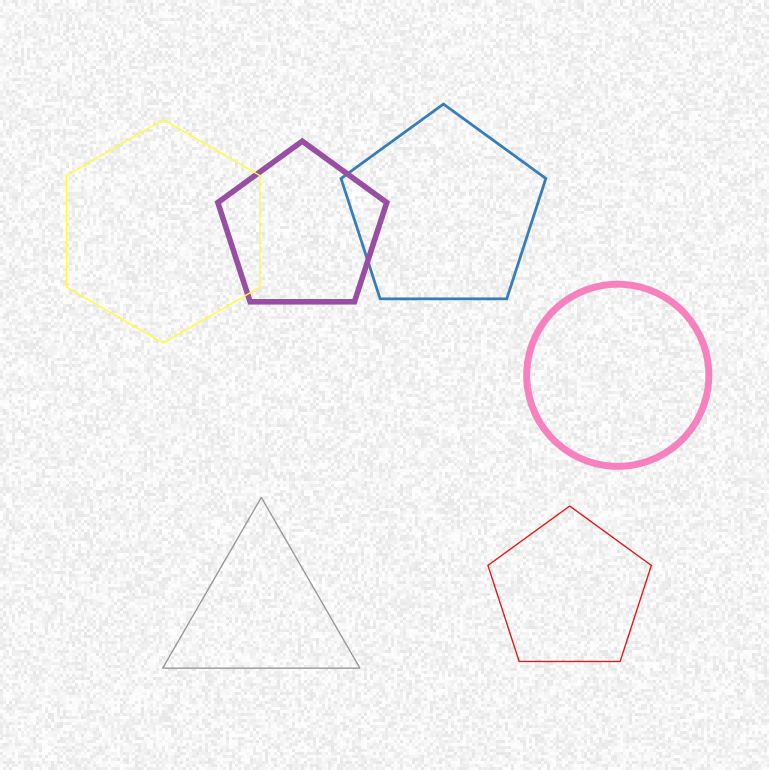[{"shape": "pentagon", "thickness": 0.5, "radius": 0.56, "center": [0.74, 0.231]}, {"shape": "pentagon", "thickness": 1, "radius": 0.7, "center": [0.576, 0.725]}, {"shape": "pentagon", "thickness": 2, "radius": 0.58, "center": [0.393, 0.701]}, {"shape": "hexagon", "thickness": 0.5, "radius": 0.73, "center": [0.212, 0.7]}, {"shape": "circle", "thickness": 2.5, "radius": 0.59, "center": [0.802, 0.513]}, {"shape": "triangle", "thickness": 0.5, "radius": 0.74, "center": [0.339, 0.206]}]